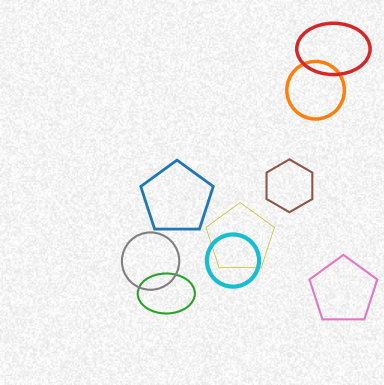[{"shape": "pentagon", "thickness": 2, "radius": 0.5, "center": [0.46, 0.485]}, {"shape": "circle", "thickness": 2.5, "radius": 0.37, "center": [0.82, 0.766]}, {"shape": "oval", "thickness": 1.5, "radius": 0.37, "center": [0.432, 0.238]}, {"shape": "oval", "thickness": 2.5, "radius": 0.48, "center": [0.866, 0.873]}, {"shape": "hexagon", "thickness": 1.5, "radius": 0.34, "center": [0.752, 0.517]}, {"shape": "pentagon", "thickness": 1.5, "radius": 0.46, "center": [0.892, 0.245]}, {"shape": "circle", "thickness": 1.5, "radius": 0.37, "center": [0.391, 0.322]}, {"shape": "pentagon", "thickness": 0.5, "radius": 0.47, "center": [0.624, 0.381]}, {"shape": "circle", "thickness": 3, "radius": 0.34, "center": [0.605, 0.323]}]